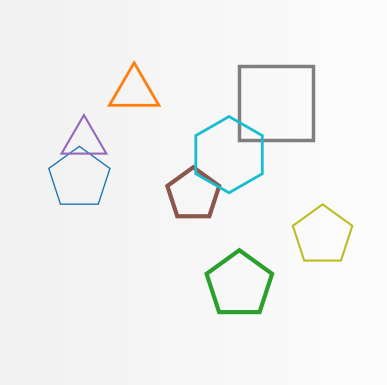[{"shape": "pentagon", "thickness": 1, "radius": 0.41, "center": [0.205, 0.537]}, {"shape": "triangle", "thickness": 2, "radius": 0.37, "center": [0.346, 0.763]}, {"shape": "pentagon", "thickness": 3, "radius": 0.44, "center": [0.618, 0.261]}, {"shape": "triangle", "thickness": 1.5, "radius": 0.33, "center": [0.217, 0.634]}, {"shape": "pentagon", "thickness": 3, "radius": 0.35, "center": [0.499, 0.495]}, {"shape": "square", "thickness": 2.5, "radius": 0.48, "center": [0.712, 0.733]}, {"shape": "pentagon", "thickness": 1.5, "radius": 0.4, "center": [0.832, 0.389]}, {"shape": "hexagon", "thickness": 2, "radius": 0.5, "center": [0.591, 0.598]}]